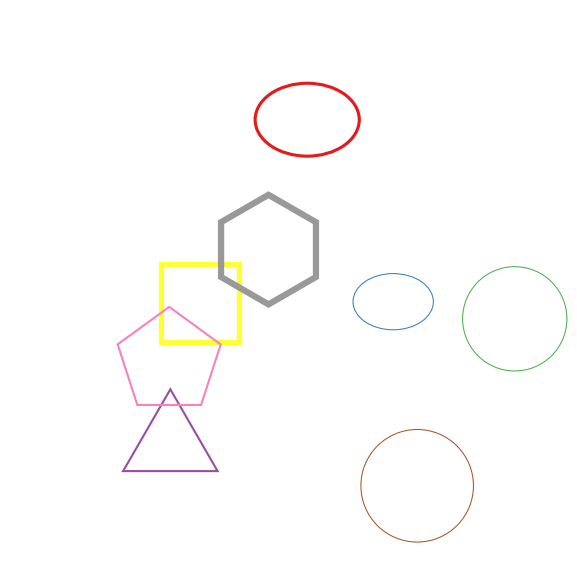[{"shape": "oval", "thickness": 1.5, "radius": 0.45, "center": [0.532, 0.792]}, {"shape": "oval", "thickness": 0.5, "radius": 0.35, "center": [0.681, 0.477]}, {"shape": "circle", "thickness": 0.5, "radius": 0.45, "center": [0.891, 0.447]}, {"shape": "triangle", "thickness": 1, "radius": 0.47, "center": [0.295, 0.231]}, {"shape": "square", "thickness": 2.5, "radius": 0.34, "center": [0.346, 0.474]}, {"shape": "circle", "thickness": 0.5, "radius": 0.49, "center": [0.722, 0.158]}, {"shape": "pentagon", "thickness": 1, "radius": 0.47, "center": [0.293, 0.374]}, {"shape": "hexagon", "thickness": 3, "radius": 0.47, "center": [0.465, 0.567]}]